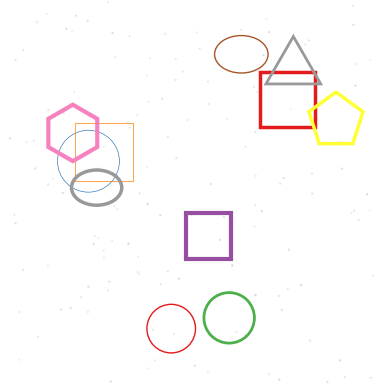[{"shape": "circle", "thickness": 1, "radius": 0.32, "center": [0.445, 0.146]}, {"shape": "square", "thickness": 2.5, "radius": 0.36, "center": [0.746, 0.741]}, {"shape": "circle", "thickness": 0.5, "radius": 0.4, "center": [0.23, 0.581]}, {"shape": "circle", "thickness": 2, "radius": 0.33, "center": [0.595, 0.174]}, {"shape": "square", "thickness": 3, "radius": 0.3, "center": [0.542, 0.388]}, {"shape": "square", "thickness": 0.5, "radius": 0.38, "center": [0.27, 0.606]}, {"shape": "pentagon", "thickness": 2.5, "radius": 0.37, "center": [0.873, 0.687]}, {"shape": "oval", "thickness": 1, "radius": 0.35, "center": [0.627, 0.859]}, {"shape": "hexagon", "thickness": 3, "radius": 0.37, "center": [0.189, 0.655]}, {"shape": "oval", "thickness": 2.5, "radius": 0.33, "center": [0.251, 0.513]}, {"shape": "triangle", "thickness": 2, "radius": 0.41, "center": [0.762, 0.823]}]